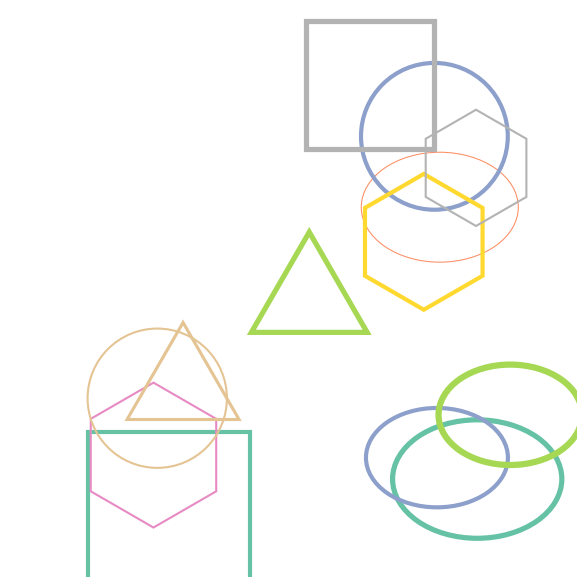[{"shape": "square", "thickness": 2, "radius": 0.7, "center": [0.292, 0.112]}, {"shape": "oval", "thickness": 2.5, "radius": 0.73, "center": [0.826, 0.17]}, {"shape": "oval", "thickness": 0.5, "radius": 0.68, "center": [0.762, 0.64]}, {"shape": "oval", "thickness": 2, "radius": 0.61, "center": [0.757, 0.207]}, {"shape": "circle", "thickness": 2, "radius": 0.64, "center": [0.752, 0.763]}, {"shape": "hexagon", "thickness": 1, "radius": 0.63, "center": [0.266, 0.211]}, {"shape": "triangle", "thickness": 2.5, "radius": 0.58, "center": [0.536, 0.481]}, {"shape": "oval", "thickness": 3, "radius": 0.62, "center": [0.884, 0.281]}, {"shape": "hexagon", "thickness": 2, "radius": 0.59, "center": [0.734, 0.58]}, {"shape": "circle", "thickness": 1, "radius": 0.6, "center": [0.272, 0.31]}, {"shape": "triangle", "thickness": 1.5, "radius": 0.56, "center": [0.317, 0.329]}, {"shape": "hexagon", "thickness": 1, "radius": 0.5, "center": [0.824, 0.708]}, {"shape": "square", "thickness": 2.5, "radius": 0.55, "center": [0.641, 0.851]}]